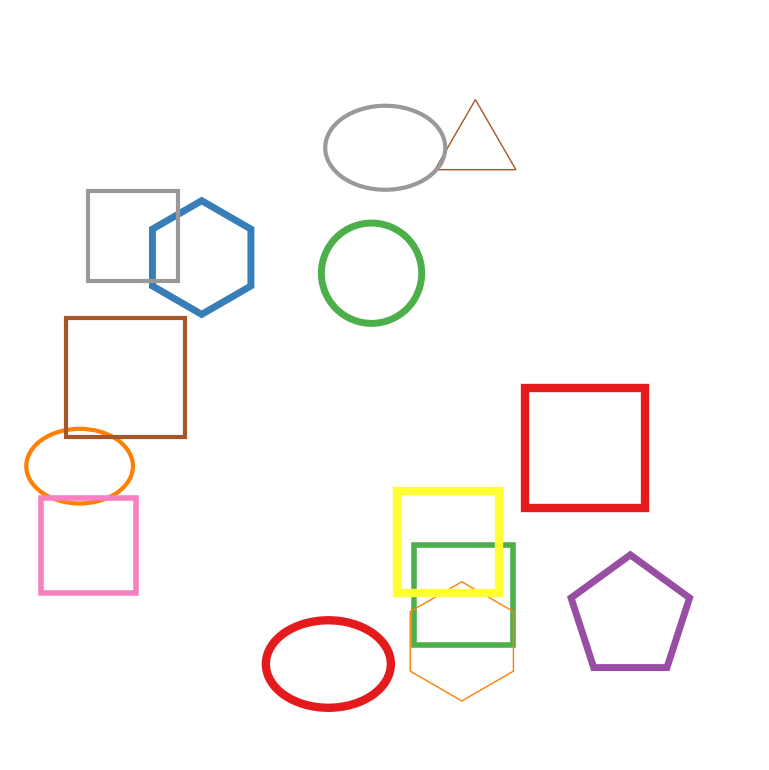[{"shape": "oval", "thickness": 3, "radius": 0.41, "center": [0.426, 0.138]}, {"shape": "square", "thickness": 3, "radius": 0.39, "center": [0.76, 0.418]}, {"shape": "hexagon", "thickness": 2.5, "radius": 0.37, "center": [0.262, 0.666]}, {"shape": "circle", "thickness": 2.5, "radius": 0.33, "center": [0.483, 0.645]}, {"shape": "square", "thickness": 2, "radius": 0.32, "center": [0.602, 0.227]}, {"shape": "pentagon", "thickness": 2.5, "radius": 0.4, "center": [0.819, 0.198]}, {"shape": "oval", "thickness": 1.5, "radius": 0.35, "center": [0.103, 0.395]}, {"shape": "hexagon", "thickness": 0.5, "radius": 0.39, "center": [0.6, 0.167]}, {"shape": "square", "thickness": 3, "radius": 0.33, "center": [0.581, 0.296]}, {"shape": "triangle", "thickness": 0.5, "radius": 0.3, "center": [0.617, 0.81]}, {"shape": "square", "thickness": 1.5, "radius": 0.38, "center": [0.163, 0.51]}, {"shape": "square", "thickness": 2, "radius": 0.31, "center": [0.114, 0.292]}, {"shape": "square", "thickness": 1.5, "radius": 0.29, "center": [0.173, 0.694]}, {"shape": "oval", "thickness": 1.5, "radius": 0.39, "center": [0.5, 0.808]}]